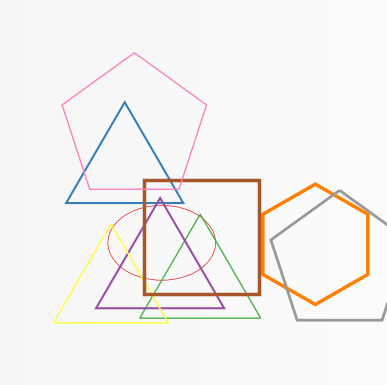[{"shape": "oval", "thickness": 0.5, "radius": 0.69, "center": [0.417, 0.369]}, {"shape": "triangle", "thickness": 1.5, "radius": 0.87, "center": [0.322, 0.56]}, {"shape": "triangle", "thickness": 1, "radius": 0.9, "center": [0.517, 0.264]}, {"shape": "triangle", "thickness": 1.5, "radius": 0.95, "center": [0.413, 0.295]}, {"shape": "hexagon", "thickness": 2.5, "radius": 0.78, "center": [0.814, 0.365]}, {"shape": "triangle", "thickness": 1, "radius": 0.86, "center": [0.286, 0.247]}, {"shape": "square", "thickness": 2.5, "radius": 0.74, "center": [0.52, 0.385]}, {"shape": "pentagon", "thickness": 1, "radius": 0.98, "center": [0.347, 0.667]}, {"shape": "pentagon", "thickness": 2, "radius": 0.93, "center": [0.876, 0.319]}]